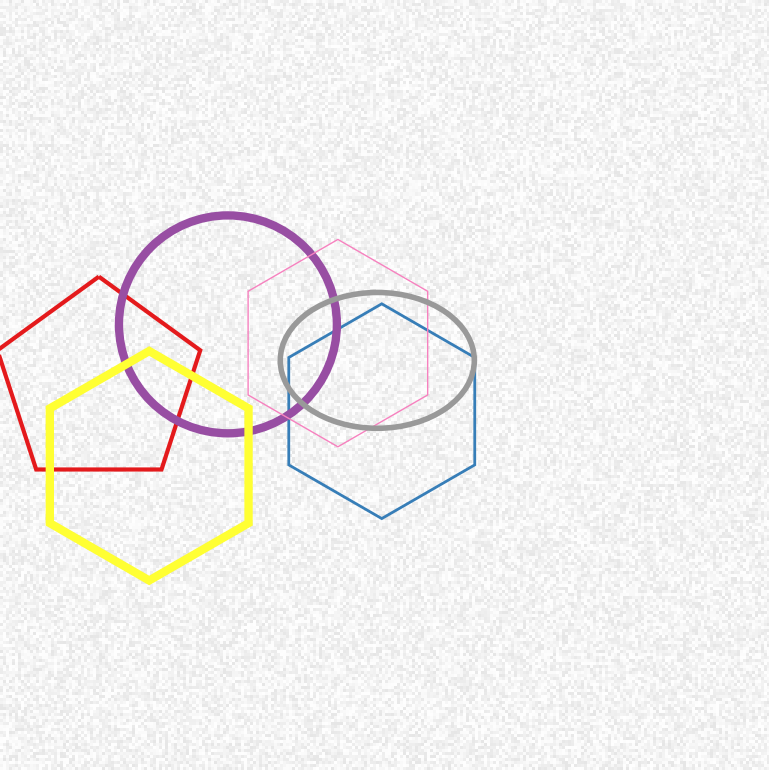[{"shape": "pentagon", "thickness": 1.5, "radius": 0.69, "center": [0.128, 0.502]}, {"shape": "hexagon", "thickness": 1, "radius": 0.7, "center": [0.496, 0.466]}, {"shape": "circle", "thickness": 3, "radius": 0.71, "center": [0.296, 0.579]}, {"shape": "hexagon", "thickness": 3, "radius": 0.74, "center": [0.194, 0.395]}, {"shape": "hexagon", "thickness": 0.5, "radius": 0.67, "center": [0.439, 0.554]}, {"shape": "oval", "thickness": 2, "radius": 0.63, "center": [0.49, 0.532]}]